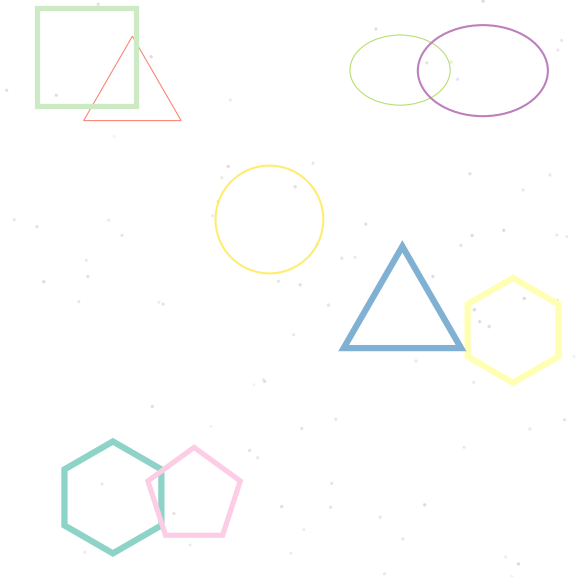[{"shape": "hexagon", "thickness": 3, "radius": 0.48, "center": [0.196, 0.138]}, {"shape": "hexagon", "thickness": 3, "radius": 0.45, "center": [0.888, 0.427]}, {"shape": "triangle", "thickness": 0.5, "radius": 0.49, "center": [0.229, 0.839]}, {"shape": "triangle", "thickness": 3, "radius": 0.59, "center": [0.697, 0.455]}, {"shape": "oval", "thickness": 0.5, "radius": 0.43, "center": [0.693, 0.878]}, {"shape": "pentagon", "thickness": 2.5, "radius": 0.42, "center": [0.336, 0.14]}, {"shape": "oval", "thickness": 1, "radius": 0.56, "center": [0.836, 0.877]}, {"shape": "square", "thickness": 2.5, "radius": 0.42, "center": [0.15, 0.9]}, {"shape": "circle", "thickness": 1, "radius": 0.47, "center": [0.467, 0.619]}]